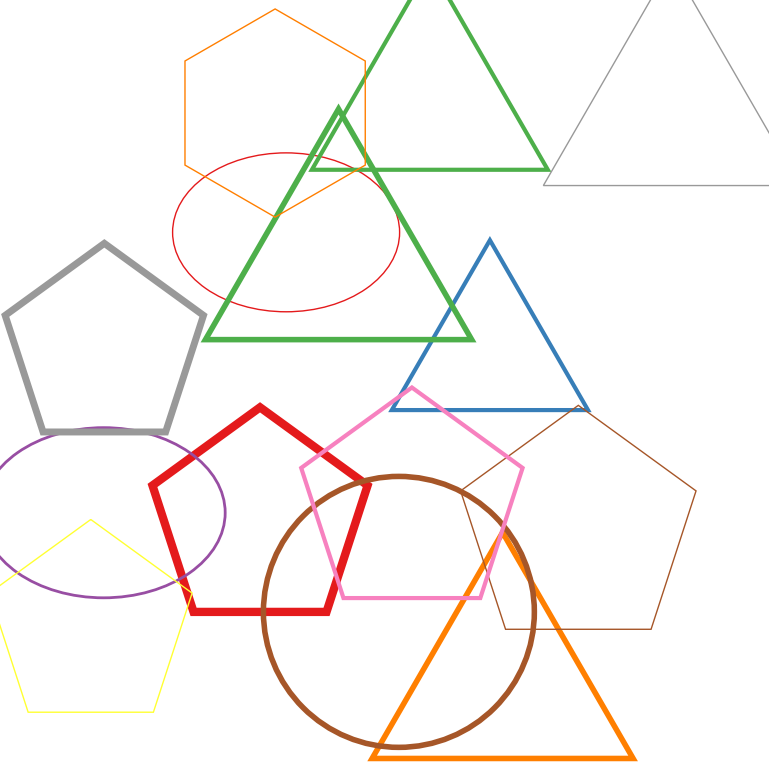[{"shape": "oval", "thickness": 0.5, "radius": 0.74, "center": [0.372, 0.698]}, {"shape": "pentagon", "thickness": 3, "radius": 0.73, "center": [0.338, 0.324]}, {"shape": "triangle", "thickness": 1.5, "radius": 0.74, "center": [0.636, 0.541]}, {"shape": "triangle", "thickness": 1.5, "radius": 0.88, "center": [0.558, 0.868]}, {"shape": "triangle", "thickness": 2, "radius": 1.0, "center": [0.44, 0.659]}, {"shape": "oval", "thickness": 1, "radius": 0.79, "center": [0.135, 0.334]}, {"shape": "triangle", "thickness": 2, "radius": 0.98, "center": [0.653, 0.113]}, {"shape": "hexagon", "thickness": 0.5, "radius": 0.68, "center": [0.357, 0.853]}, {"shape": "pentagon", "thickness": 0.5, "radius": 0.69, "center": [0.118, 0.187]}, {"shape": "circle", "thickness": 2, "radius": 0.88, "center": [0.518, 0.205]}, {"shape": "pentagon", "thickness": 0.5, "radius": 0.8, "center": [0.751, 0.313]}, {"shape": "pentagon", "thickness": 1.5, "radius": 0.76, "center": [0.535, 0.346]}, {"shape": "pentagon", "thickness": 2.5, "radius": 0.68, "center": [0.136, 0.549]}, {"shape": "triangle", "thickness": 0.5, "radius": 0.96, "center": [0.872, 0.855]}]